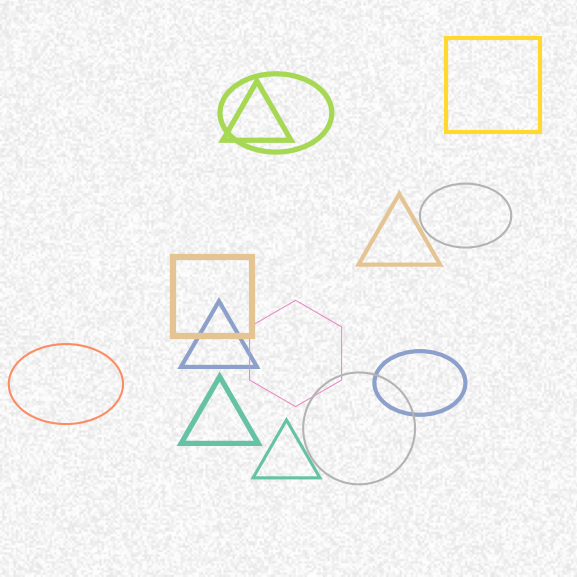[{"shape": "triangle", "thickness": 1.5, "radius": 0.33, "center": [0.496, 0.205]}, {"shape": "triangle", "thickness": 2.5, "radius": 0.39, "center": [0.38, 0.27]}, {"shape": "oval", "thickness": 1, "radius": 0.49, "center": [0.114, 0.334]}, {"shape": "triangle", "thickness": 2, "radius": 0.38, "center": [0.379, 0.402]}, {"shape": "oval", "thickness": 2, "radius": 0.39, "center": [0.727, 0.336]}, {"shape": "hexagon", "thickness": 0.5, "radius": 0.46, "center": [0.512, 0.387]}, {"shape": "triangle", "thickness": 2.5, "radius": 0.34, "center": [0.445, 0.79]}, {"shape": "oval", "thickness": 2.5, "radius": 0.48, "center": [0.478, 0.804]}, {"shape": "square", "thickness": 2, "radius": 0.41, "center": [0.854, 0.852]}, {"shape": "square", "thickness": 3, "radius": 0.34, "center": [0.368, 0.485]}, {"shape": "triangle", "thickness": 2, "radius": 0.41, "center": [0.691, 0.582]}, {"shape": "circle", "thickness": 1, "radius": 0.48, "center": [0.622, 0.257]}, {"shape": "oval", "thickness": 1, "radius": 0.4, "center": [0.806, 0.626]}]